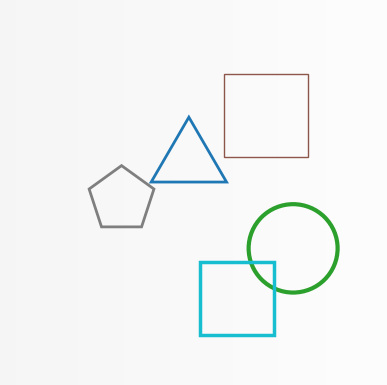[{"shape": "triangle", "thickness": 2, "radius": 0.56, "center": [0.487, 0.583]}, {"shape": "circle", "thickness": 3, "radius": 0.57, "center": [0.756, 0.355]}, {"shape": "square", "thickness": 1, "radius": 0.54, "center": [0.687, 0.7]}, {"shape": "pentagon", "thickness": 2, "radius": 0.44, "center": [0.314, 0.482]}, {"shape": "square", "thickness": 2.5, "radius": 0.48, "center": [0.611, 0.225]}]